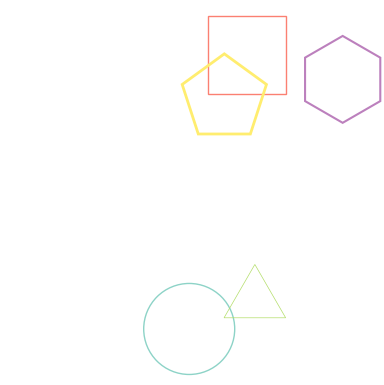[{"shape": "circle", "thickness": 1, "radius": 0.59, "center": [0.491, 0.146]}, {"shape": "square", "thickness": 1, "radius": 0.51, "center": [0.641, 0.858]}, {"shape": "triangle", "thickness": 0.5, "radius": 0.46, "center": [0.662, 0.221]}, {"shape": "hexagon", "thickness": 1.5, "radius": 0.56, "center": [0.89, 0.794]}, {"shape": "pentagon", "thickness": 2, "radius": 0.58, "center": [0.583, 0.745]}]